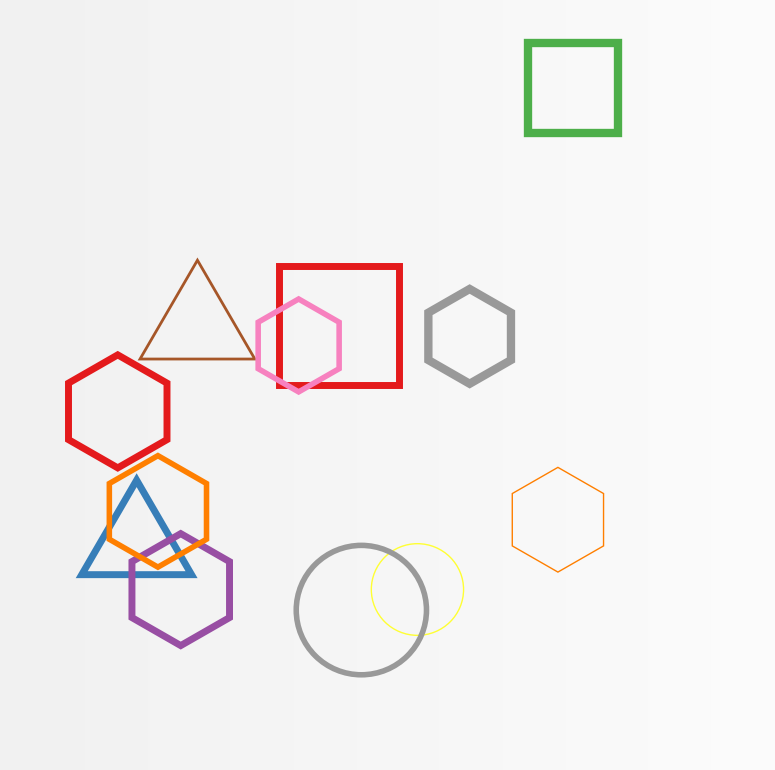[{"shape": "square", "thickness": 2.5, "radius": 0.39, "center": [0.437, 0.577]}, {"shape": "hexagon", "thickness": 2.5, "radius": 0.37, "center": [0.152, 0.466]}, {"shape": "triangle", "thickness": 2.5, "radius": 0.41, "center": [0.176, 0.295]}, {"shape": "square", "thickness": 3, "radius": 0.29, "center": [0.739, 0.886]}, {"shape": "hexagon", "thickness": 2.5, "radius": 0.36, "center": [0.233, 0.234]}, {"shape": "hexagon", "thickness": 0.5, "radius": 0.34, "center": [0.72, 0.325]}, {"shape": "hexagon", "thickness": 2, "radius": 0.36, "center": [0.204, 0.336]}, {"shape": "circle", "thickness": 0.5, "radius": 0.3, "center": [0.539, 0.234]}, {"shape": "triangle", "thickness": 1, "radius": 0.43, "center": [0.255, 0.576]}, {"shape": "hexagon", "thickness": 2, "radius": 0.3, "center": [0.385, 0.551]}, {"shape": "circle", "thickness": 2, "radius": 0.42, "center": [0.466, 0.208]}, {"shape": "hexagon", "thickness": 3, "radius": 0.31, "center": [0.606, 0.563]}]